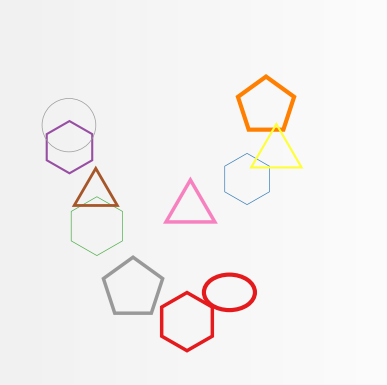[{"shape": "hexagon", "thickness": 2.5, "radius": 0.38, "center": [0.483, 0.165]}, {"shape": "oval", "thickness": 3, "radius": 0.33, "center": [0.592, 0.241]}, {"shape": "hexagon", "thickness": 0.5, "radius": 0.33, "center": [0.638, 0.535]}, {"shape": "hexagon", "thickness": 0.5, "radius": 0.38, "center": [0.25, 0.413]}, {"shape": "hexagon", "thickness": 1.5, "radius": 0.34, "center": [0.179, 0.618]}, {"shape": "pentagon", "thickness": 3, "radius": 0.38, "center": [0.687, 0.725]}, {"shape": "triangle", "thickness": 1.5, "radius": 0.38, "center": [0.713, 0.603]}, {"shape": "triangle", "thickness": 2, "radius": 0.32, "center": [0.247, 0.498]}, {"shape": "triangle", "thickness": 2.5, "radius": 0.36, "center": [0.491, 0.46]}, {"shape": "pentagon", "thickness": 2.5, "radius": 0.4, "center": [0.343, 0.252]}, {"shape": "circle", "thickness": 0.5, "radius": 0.35, "center": [0.178, 0.675]}]